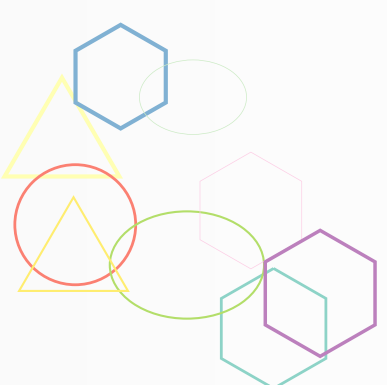[{"shape": "hexagon", "thickness": 2, "radius": 0.78, "center": [0.706, 0.147]}, {"shape": "triangle", "thickness": 3, "radius": 0.86, "center": [0.16, 0.627]}, {"shape": "circle", "thickness": 2, "radius": 0.78, "center": [0.194, 0.416]}, {"shape": "hexagon", "thickness": 3, "radius": 0.67, "center": [0.311, 0.801]}, {"shape": "oval", "thickness": 1.5, "radius": 1.0, "center": [0.482, 0.312]}, {"shape": "hexagon", "thickness": 0.5, "radius": 0.76, "center": [0.647, 0.453]}, {"shape": "hexagon", "thickness": 2.5, "radius": 0.82, "center": [0.826, 0.238]}, {"shape": "oval", "thickness": 0.5, "radius": 0.69, "center": [0.498, 0.748]}, {"shape": "triangle", "thickness": 1.5, "radius": 0.81, "center": [0.19, 0.325]}]